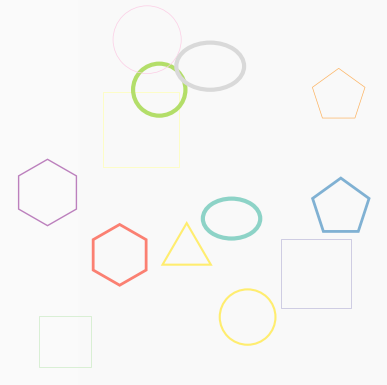[{"shape": "oval", "thickness": 3, "radius": 0.37, "center": [0.598, 0.432]}, {"shape": "square", "thickness": 0.5, "radius": 0.49, "center": [0.365, 0.664]}, {"shape": "square", "thickness": 0.5, "radius": 0.45, "center": [0.816, 0.29]}, {"shape": "hexagon", "thickness": 2, "radius": 0.39, "center": [0.309, 0.338]}, {"shape": "pentagon", "thickness": 2, "radius": 0.38, "center": [0.88, 0.461]}, {"shape": "pentagon", "thickness": 0.5, "radius": 0.36, "center": [0.874, 0.751]}, {"shape": "circle", "thickness": 3, "radius": 0.34, "center": [0.411, 0.767]}, {"shape": "circle", "thickness": 0.5, "radius": 0.44, "center": [0.38, 0.897]}, {"shape": "oval", "thickness": 3, "radius": 0.44, "center": [0.542, 0.828]}, {"shape": "hexagon", "thickness": 1, "radius": 0.43, "center": [0.123, 0.5]}, {"shape": "square", "thickness": 0.5, "radius": 0.33, "center": [0.169, 0.113]}, {"shape": "circle", "thickness": 1.5, "radius": 0.36, "center": [0.639, 0.176]}, {"shape": "triangle", "thickness": 1.5, "radius": 0.36, "center": [0.482, 0.349]}]